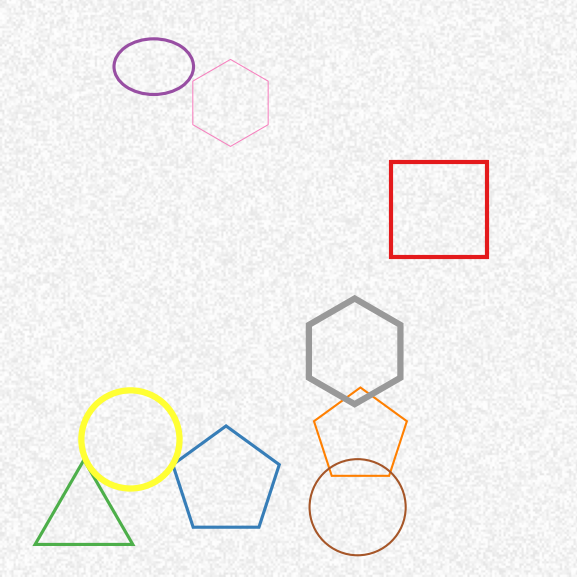[{"shape": "square", "thickness": 2, "radius": 0.41, "center": [0.76, 0.637]}, {"shape": "pentagon", "thickness": 1.5, "radius": 0.48, "center": [0.391, 0.165]}, {"shape": "triangle", "thickness": 1.5, "radius": 0.49, "center": [0.145, 0.105]}, {"shape": "oval", "thickness": 1.5, "radius": 0.34, "center": [0.266, 0.884]}, {"shape": "pentagon", "thickness": 1, "radius": 0.42, "center": [0.624, 0.244]}, {"shape": "circle", "thickness": 3, "radius": 0.42, "center": [0.226, 0.238]}, {"shape": "circle", "thickness": 1, "radius": 0.42, "center": [0.619, 0.121]}, {"shape": "hexagon", "thickness": 0.5, "radius": 0.38, "center": [0.399, 0.821]}, {"shape": "hexagon", "thickness": 3, "radius": 0.46, "center": [0.614, 0.391]}]